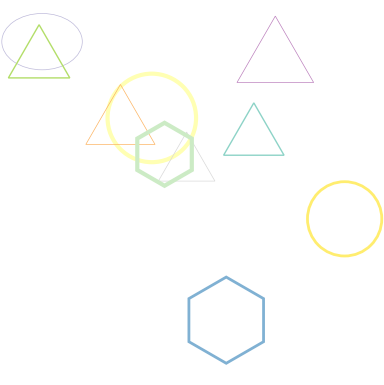[{"shape": "triangle", "thickness": 1, "radius": 0.45, "center": [0.659, 0.642]}, {"shape": "circle", "thickness": 3, "radius": 0.57, "center": [0.394, 0.694]}, {"shape": "oval", "thickness": 0.5, "radius": 0.52, "center": [0.109, 0.892]}, {"shape": "hexagon", "thickness": 2, "radius": 0.56, "center": [0.588, 0.168]}, {"shape": "triangle", "thickness": 0.5, "radius": 0.52, "center": [0.313, 0.677]}, {"shape": "triangle", "thickness": 1, "radius": 0.46, "center": [0.102, 0.844]}, {"shape": "triangle", "thickness": 0.5, "radius": 0.42, "center": [0.485, 0.572]}, {"shape": "triangle", "thickness": 0.5, "radius": 0.57, "center": [0.715, 0.843]}, {"shape": "hexagon", "thickness": 3, "radius": 0.41, "center": [0.427, 0.599]}, {"shape": "circle", "thickness": 2, "radius": 0.48, "center": [0.895, 0.432]}]